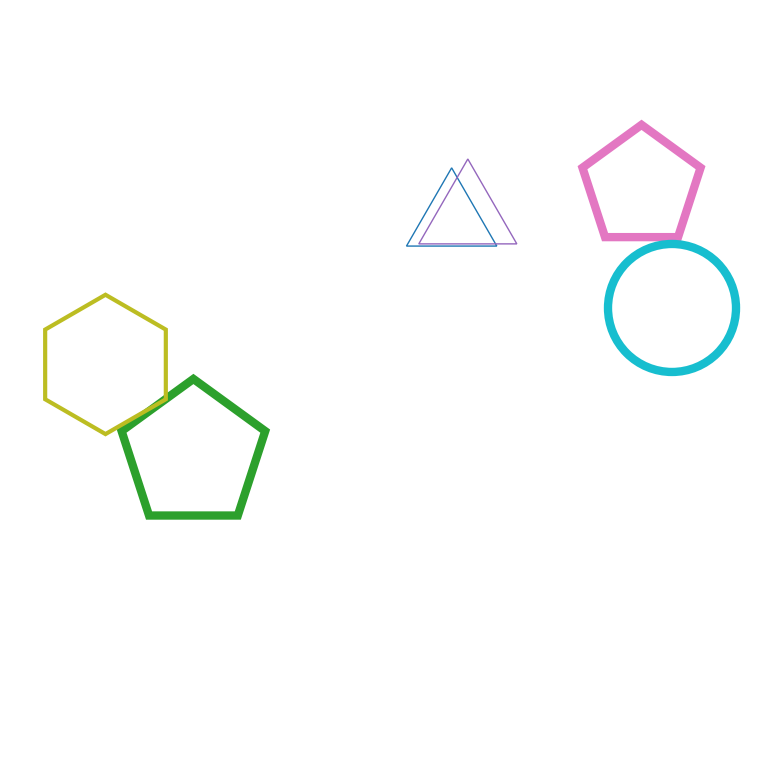[{"shape": "triangle", "thickness": 0.5, "radius": 0.34, "center": [0.587, 0.714]}, {"shape": "pentagon", "thickness": 3, "radius": 0.49, "center": [0.251, 0.41]}, {"shape": "triangle", "thickness": 0.5, "radius": 0.37, "center": [0.608, 0.72]}, {"shape": "pentagon", "thickness": 3, "radius": 0.4, "center": [0.833, 0.757]}, {"shape": "hexagon", "thickness": 1.5, "radius": 0.45, "center": [0.137, 0.527]}, {"shape": "circle", "thickness": 3, "radius": 0.42, "center": [0.873, 0.6]}]